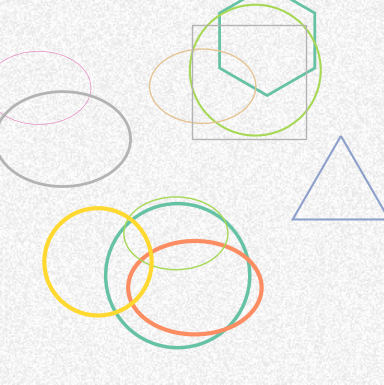[{"shape": "circle", "thickness": 2.5, "radius": 0.94, "center": [0.462, 0.284]}, {"shape": "hexagon", "thickness": 2, "radius": 0.71, "center": [0.694, 0.895]}, {"shape": "oval", "thickness": 3, "radius": 0.87, "center": [0.506, 0.253]}, {"shape": "triangle", "thickness": 1.5, "radius": 0.72, "center": [0.885, 0.502]}, {"shape": "oval", "thickness": 0.5, "radius": 0.68, "center": [0.101, 0.772]}, {"shape": "oval", "thickness": 1, "radius": 0.68, "center": [0.457, 0.394]}, {"shape": "circle", "thickness": 1.5, "radius": 0.85, "center": [0.663, 0.818]}, {"shape": "circle", "thickness": 3, "radius": 0.7, "center": [0.255, 0.32]}, {"shape": "oval", "thickness": 1, "radius": 0.69, "center": [0.526, 0.776]}, {"shape": "oval", "thickness": 2, "radius": 0.88, "center": [0.163, 0.639]}, {"shape": "square", "thickness": 1, "radius": 0.74, "center": [0.646, 0.787]}]